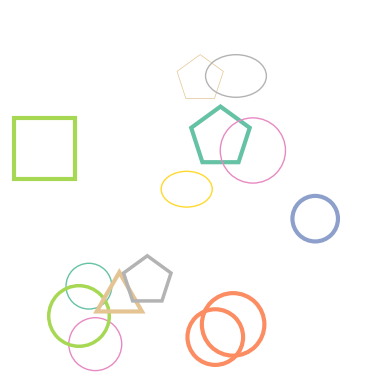[{"shape": "pentagon", "thickness": 3, "radius": 0.4, "center": [0.573, 0.643]}, {"shape": "circle", "thickness": 1, "radius": 0.3, "center": [0.231, 0.257]}, {"shape": "circle", "thickness": 3, "radius": 0.36, "center": [0.559, 0.124]}, {"shape": "circle", "thickness": 3, "radius": 0.41, "center": [0.605, 0.157]}, {"shape": "circle", "thickness": 3, "radius": 0.3, "center": [0.819, 0.432]}, {"shape": "circle", "thickness": 1, "radius": 0.42, "center": [0.657, 0.609]}, {"shape": "circle", "thickness": 1, "radius": 0.34, "center": [0.247, 0.106]}, {"shape": "square", "thickness": 3, "radius": 0.39, "center": [0.116, 0.614]}, {"shape": "circle", "thickness": 2.5, "radius": 0.39, "center": [0.205, 0.179]}, {"shape": "oval", "thickness": 1, "radius": 0.33, "center": [0.485, 0.509]}, {"shape": "triangle", "thickness": 3, "radius": 0.34, "center": [0.31, 0.225]}, {"shape": "pentagon", "thickness": 0.5, "radius": 0.32, "center": [0.52, 0.795]}, {"shape": "oval", "thickness": 1, "radius": 0.4, "center": [0.613, 0.803]}, {"shape": "pentagon", "thickness": 2.5, "radius": 0.32, "center": [0.383, 0.271]}]